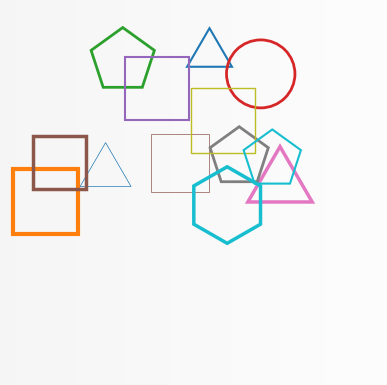[{"shape": "triangle", "thickness": 0.5, "radius": 0.38, "center": [0.272, 0.554]}, {"shape": "triangle", "thickness": 1.5, "radius": 0.33, "center": [0.541, 0.86]}, {"shape": "square", "thickness": 3, "radius": 0.42, "center": [0.118, 0.477]}, {"shape": "pentagon", "thickness": 2, "radius": 0.43, "center": [0.317, 0.843]}, {"shape": "circle", "thickness": 2, "radius": 0.44, "center": [0.673, 0.808]}, {"shape": "square", "thickness": 1.5, "radius": 0.41, "center": [0.404, 0.77]}, {"shape": "square", "thickness": 0.5, "radius": 0.37, "center": [0.464, 0.577]}, {"shape": "square", "thickness": 2.5, "radius": 0.34, "center": [0.154, 0.579]}, {"shape": "triangle", "thickness": 2.5, "radius": 0.48, "center": [0.723, 0.523]}, {"shape": "pentagon", "thickness": 2, "radius": 0.39, "center": [0.617, 0.592]}, {"shape": "square", "thickness": 1, "radius": 0.42, "center": [0.575, 0.687]}, {"shape": "hexagon", "thickness": 2.5, "radius": 0.5, "center": [0.586, 0.467]}, {"shape": "pentagon", "thickness": 1.5, "radius": 0.39, "center": [0.703, 0.586]}]